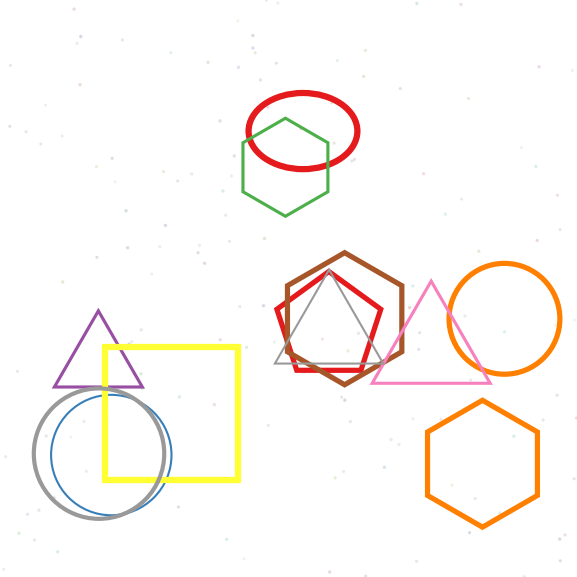[{"shape": "oval", "thickness": 3, "radius": 0.47, "center": [0.525, 0.772]}, {"shape": "pentagon", "thickness": 2.5, "radius": 0.47, "center": [0.569, 0.434]}, {"shape": "circle", "thickness": 1, "radius": 0.52, "center": [0.193, 0.211]}, {"shape": "hexagon", "thickness": 1.5, "radius": 0.42, "center": [0.494, 0.71]}, {"shape": "triangle", "thickness": 1.5, "radius": 0.44, "center": [0.17, 0.373]}, {"shape": "circle", "thickness": 2.5, "radius": 0.48, "center": [0.874, 0.447]}, {"shape": "hexagon", "thickness": 2.5, "radius": 0.55, "center": [0.835, 0.196]}, {"shape": "square", "thickness": 3, "radius": 0.57, "center": [0.297, 0.283]}, {"shape": "hexagon", "thickness": 2.5, "radius": 0.57, "center": [0.597, 0.447]}, {"shape": "triangle", "thickness": 1.5, "radius": 0.59, "center": [0.747, 0.394]}, {"shape": "triangle", "thickness": 1, "radius": 0.54, "center": [0.57, 0.424]}, {"shape": "circle", "thickness": 2, "radius": 0.56, "center": [0.171, 0.214]}]